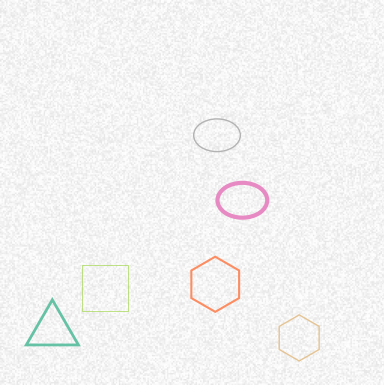[{"shape": "triangle", "thickness": 2, "radius": 0.39, "center": [0.136, 0.143]}, {"shape": "hexagon", "thickness": 1.5, "radius": 0.36, "center": [0.559, 0.262]}, {"shape": "oval", "thickness": 3, "radius": 0.32, "center": [0.63, 0.48]}, {"shape": "square", "thickness": 0.5, "radius": 0.3, "center": [0.273, 0.251]}, {"shape": "hexagon", "thickness": 1, "radius": 0.3, "center": [0.777, 0.122]}, {"shape": "oval", "thickness": 1, "radius": 0.3, "center": [0.564, 0.649]}]